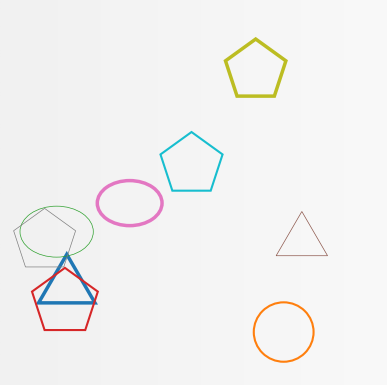[{"shape": "triangle", "thickness": 2.5, "radius": 0.42, "center": [0.172, 0.255]}, {"shape": "circle", "thickness": 1.5, "radius": 0.39, "center": [0.732, 0.138]}, {"shape": "oval", "thickness": 0.5, "radius": 0.47, "center": [0.146, 0.398]}, {"shape": "pentagon", "thickness": 1.5, "radius": 0.45, "center": [0.168, 0.215]}, {"shape": "triangle", "thickness": 0.5, "radius": 0.38, "center": [0.779, 0.374]}, {"shape": "oval", "thickness": 2.5, "radius": 0.42, "center": [0.335, 0.472]}, {"shape": "pentagon", "thickness": 0.5, "radius": 0.42, "center": [0.115, 0.375]}, {"shape": "pentagon", "thickness": 2.5, "radius": 0.41, "center": [0.66, 0.817]}, {"shape": "pentagon", "thickness": 1.5, "radius": 0.42, "center": [0.494, 0.573]}]